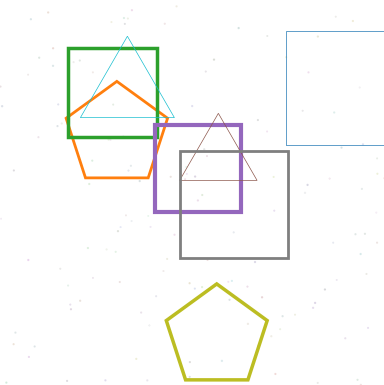[{"shape": "square", "thickness": 0.5, "radius": 0.74, "center": [0.89, 0.771]}, {"shape": "pentagon", "thickness": 2, "radius": 0.69, "center": [0.304, 0.65]}, {"shape": "square", "thickness": 2.5, "radius": 0.58, "center": [0.293, 0.76]}, {"shape": "square", "thickness": 3, "radius": 0.56, "center": [0.514, 0.563]}, {"shape": "triangle", "thickness": 0.5, "radius": 0.58, "center": [0.567, 0.589]}, {"shape": "square", "thickness": 2, "radius": 0.7, "center": [0.608, 0.468]}, {"shape": "pentagon", "thickness": 2.5, "radius": 0.69, "center": [0.563, 0.125]}, {"shape": "triangle", "thickness": 0.5, "radius": 0.7, "center": [0.331, 0.765]}]